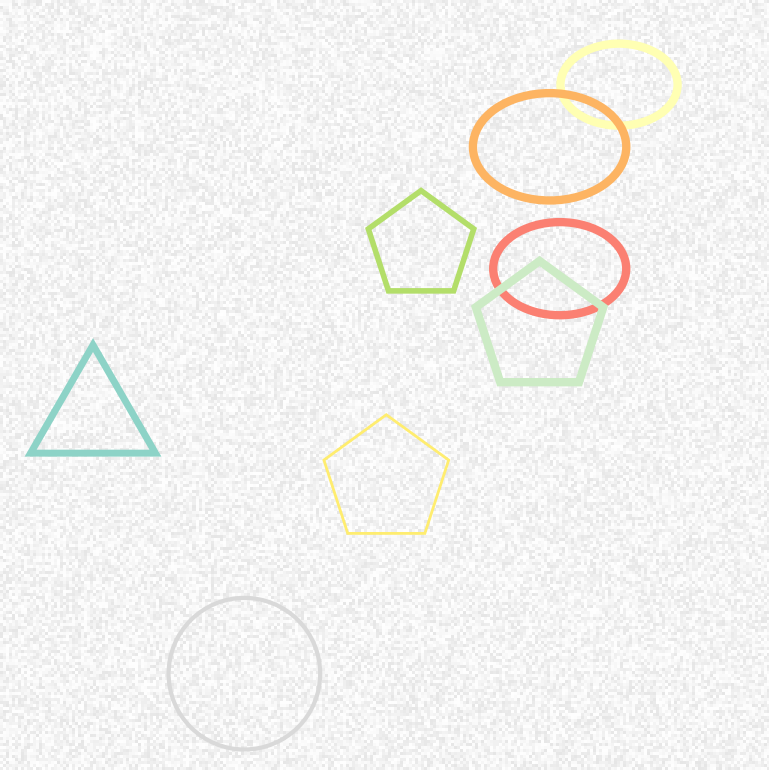[{"shape": "triangle", "thickness": 2.5, "radius": 0.47, "center": [0.121, 0.458]}, {"shape": "oval", "thickness": 3, "radius": 0.38, "center": [0.804, 0.89]}, {"shape": "oval", "thickness": 3, "radius": 0.43, "center": [0.727, 0.651]}, {"shape": "oval", "thickness": 3, "radius": 0.5, "center": [0.714, 0.809]}, {"shape": "pentagon", "thickness": 2, "radius": 0.36, "center": [0.547, 0.68]}, {"shape": "circle", "thickness": 1.5, "radius": 0.49, "center": [0.317, 0.125]}, {"shape": "pentagon", "thickness": 3, "radius": 0.44, "center": [0.701, 0.574]}, {"shape": "pentagon", "thickness": 1, "radius": 0.43, "center": [0.502, 0.376]}]